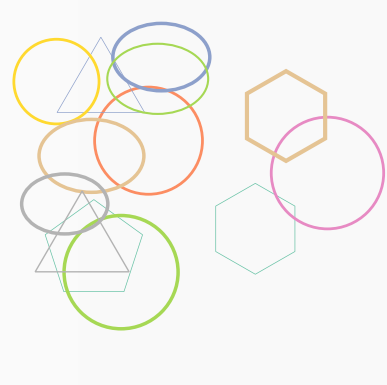[{"shape": "hexagon", "thickness": 0.5, "radius": 0.59, "center": [0.659, 0.406]}, {"shape": "pentagon", "thickness": 0.5, "radius": 0.66, "center": [0.242, 0.349]}, {"shape": "circle", "thickness": 2, "radius": 0.7, "center": [0.383, 0.635]}, {"shape": "triangle", "thickness": 0.5, "radius": 0.65, "center": [0.26, 0.773]}, {"shape": "oval", "thickness": 2.5, "radius": 0.63, "center": [0.416, 0.852]}, {"shape": "circle", "thickness": 2, "radius": 0.73, "center": [0.845, 0.551]}, {"shape": "circle", "thickness": 2.5, "radius": 0.74, "center": [0.312, 0.293]}, {"shape": "oval", "thickness": 1.5, "radius": 0.65, "center": [0.407, 0.795]}, {"shape": "circle", "thickness": 2, "radius": 0.55, "center": [0.146, 0.788]}, {"shape": "hexagon", "thickness": 3, "radius": 0.58, "center": [0.738, 0.699]}, {"shape": "oval", "thickness": 2.5, "radius": 0.68, "center": [0.236, 0.595]}, {"shape": "oval", "thickness": 2.5, "radius": 0.56, "center": [0.167, 0.47]}, {"shape": "triangle", "thickness": 1, "radius": 0.7, "center": [0.212, 0.364]}]